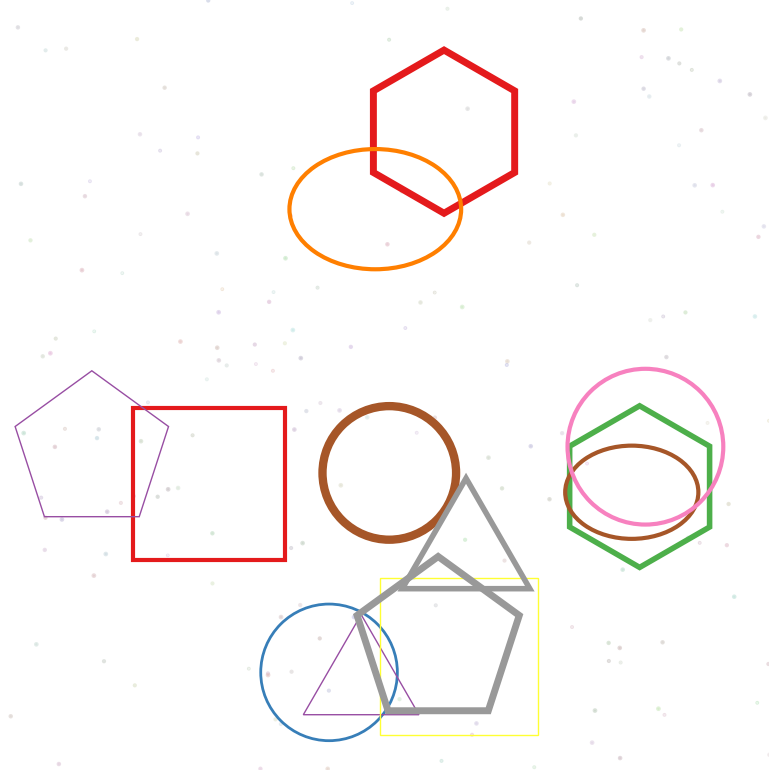[{"shape": "hexagon", "thickness": 2.5, "radius": 0.53, "center": [0.577, 0.829]}, {"shape": "square", "thickness": 1.5, "radius": 0.49, "center": [0.271, 0.371]}, {"shape": "circle", "thickness": 1, "radius": 0.44, "center": [0.427, 0.127]}, {"shape": "hexagon", "thickness": 2, "radius": 0.52, "center": [0.831, 0.368]}, {"shape": "triangle", "thickness": 0.5, "radius": 0.43, "center": [0.469, 0.115]}, {"shape": "pentagon", "thickness": 0.5, "radius": 0.52, "center": [0.119, 0.414]}, {"shape": "oval", "thickness": 1.5, "radius": 0.56, "center": [0.487, 0.728]}, {"shape": "square", "thickness": 0.5, "radius": 0.51, "center": [0.596, 0.148]}, {"shape": "oval", "thickness": 1.5, "radius": 0.43, "center": [0.821, 0.361]}, {"shape": "circle", "thickness": 3, "radius": 0.43, "center": [0.506, 0.386]}, {"shape": "circle", "thickness": 1.5, "radius": 0.51, "center": [0.838, 0.42]}, {"shape": "pentagon", "thickness": 2.5, "radius": 0.55, "center": [0.569, 0.167]}, {"shape": "triangle", "thickness": 2, "radius": 0.48, "center": [0.605, 0.283]}]